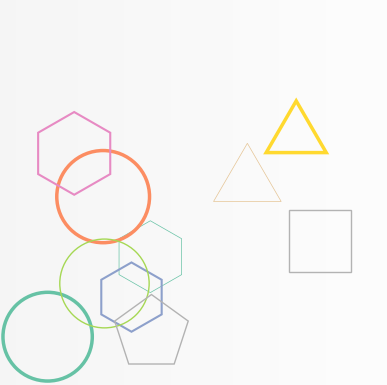[{"shape": "circle", "thickness": 2.5, "radius": 0.58, "center": [0.123, 0.126]}, {"shape": "hexagon", "thickness": 0.5, "radius": 0.47, "center": [0.388, 0.333]}, {"shape": "circle", "thickness": 2.5, "radius": 0.6, "center": [0.266, 0.489]}, {"shape": "hexagon", "thickness": 1.5, "radius": 0.45, "center": [0.339, 0.228]}, {"shape": "hexagon", "thickness": 1.5, "radius": 0.54, "center": [0.191, 0.602]}, {"shape": "circle", "thickness": 1, "radius": 0.58, "center": [0.27, 0.264]}, {"shape": "triangle", "thickness": 2.5, "radius": 0.45, "center": [0.764, 0.648]}, {"shape": "triangle", "thickness": 0.5, "radius": 0.5, "center": [0.638, 0.527]}, {"shape": "pentagon", "thickness": 1, "radius": 0.5, "center": [0.391, 0.135]}, {"shape": "square", "thickness": 1, "radius": 0.4, "center": [0.826, 0.374]}]